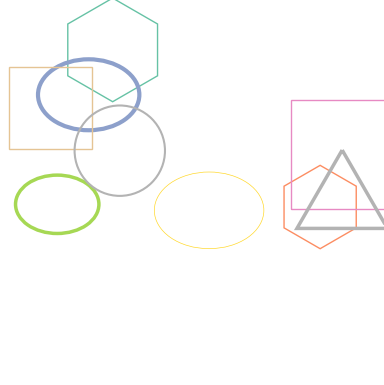[{"shape": "hexagon", "thickness": 1, "radius": 0.67, "center": [0.293, 0.87]}, {"shape": "hexagon", "thickness": 1, "radius": 0.54, "center": [0.832, 0.462]}, {"shape": "oval", "thickness": 3, "radius": 0.66, "center": [0.23, 0.754]}, {"shape": "square", "thickness": 1, "radius": 0.71, "center": [0.898, 0.598]}, {"shape": "oval", "thickness": 2.5, "radius": 0.54, "center": [0.149, 0.469]}, {"shape": "oval", "thickness": 0.5, "radius": 0.71, "center": [0.543, 0.454]}, {"shape": "square", "thickness": 1, "radius": 0.54, "center": [0.13, 0.72]}, {"shape": "triangle", "thickness": 2.5, "radius": 0.68, "center": [0.889, 0.475]}, {"shape": "circle", "thickness": 1.5, "radius": 0.59, "center": [0.311, 0.609]}]